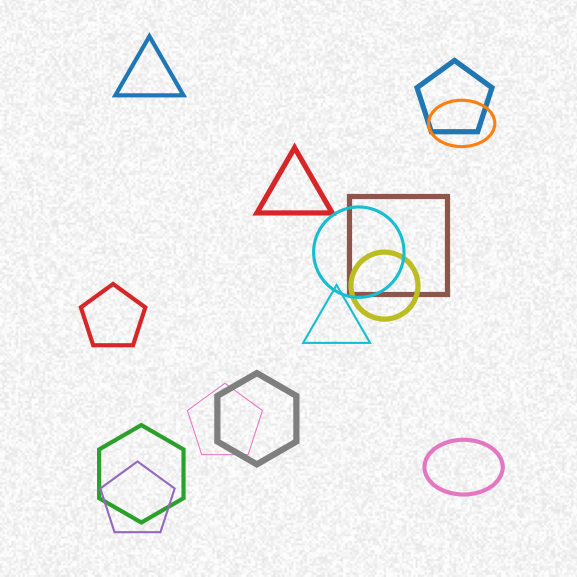[{"shape": "triangle", "thickness": 2, "radius": 0.34, "center": [0.259, 0.868]}, {"shape": "pentagon", "thickness": 2.5, "radius": 0.34, "center": [0.787, 0.826]}, {"shape": "oval", "thickness": 1.5, "radius": 0.29, "center": [0.799, 0.785]}, {"shape": "hexagon", "thickness": 2, "radius": 0.42, "center": [0.245, 0.179]}, {"shape": "pentagon", "thickness": 2, "radius": 0.29, "center": [0.196, 0.449]}, {"shape": "triangle", "thickness": 2.5, "radius": 0.38, "center": [0.51, 0.668]}, {"shape": "pentagon", "thickness": 1, "radius": 0.34, "center": [0.238, 0.132]}, {"shape": "square", "thickness": 2.5, "radius": 0.43, "center": [0.689, 0.575]}, {"shape": "pentagon", "thickness": 0.5, "radius": 0.34, "center": [0.389, 0.267]}, {"shape": "oval", "thickness": 2, "radius": 0.34, "center": [0.803, 0.19]}, {"shape": "hexagon", "thickness": 3, "radius": 0.4, "center": [0.445, 0.274]}, {"shape": "circle", "thickness": 2.5, "radius": 0.29, "center": [0.666, 0.505]}, {"shape": "circle", "thickness": 1.5, "radius": 0.39, "center": [0.621, 0.562]}, {"shape": "triangle", "thickness": 1, "radius": 0.33, "center": [0.583, 0.439]}]